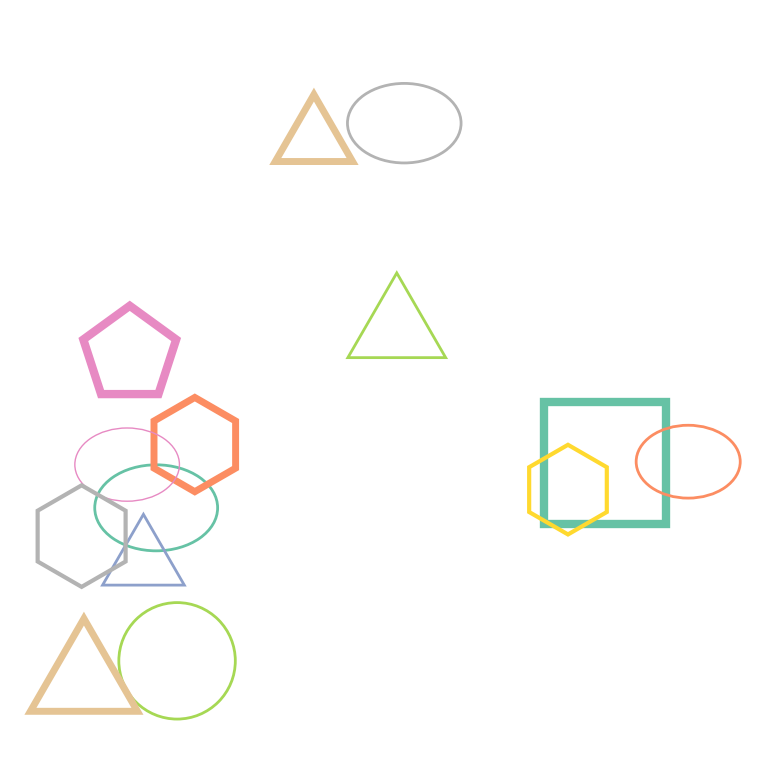[{"shape": "square", "thickness": 3, "radius": 0.4, "center": [0.785, 0.399]}, {"shape": "oval", "thickness": 1, "radius": 0.4, "center": [0.203, 0.34]}, {"shape": "hexagon", "thickness": 2.5, "radius": 0.31, "center": [0.253, 0.423]}, {"shape": "oval", "thickness": 1, "radius": 0.34, "center": [0.894, 0.4]}, {"shape": "triangle", "thickness": 1, "radius": 0.31, "center": [0.186, 0.271]}, {"shape": "pentagon", "thickness": 3, "radius": 0.32, "center": [0.169, 0.539]}, {"shape": "oval", "thickness": 0.5, "radius": 0.34, "center": [0.165, 0.397]}, {"shape": "triangle", "thickness": 1, "radius": 0.37, "center": [0.515, 0.572]}, {"shape": "circle", "thickness": 1, "radius": 0.38, "center": [0.23, 0.142]}, {"shape": "hexagon", "thickness": 1.5, "radius": 0.29, "center": [0.738, 0.364]}, {"shape": "triangle", "thickness": 2.5, "radius": 0.4, "center": [0.109, 0.116]}, {"shape": "triangle", "thickness": 2.5, "radius": 0.29, "center": [0.408, 0.819]}, {"shape": "oval", "thickness": 1, "radius": 0.37, "center": [0.525, 0.84]}, {"shape": "hexagon", "thickness": 1.5, "radius": 0.33, "center": [0.106, 0.304]}]